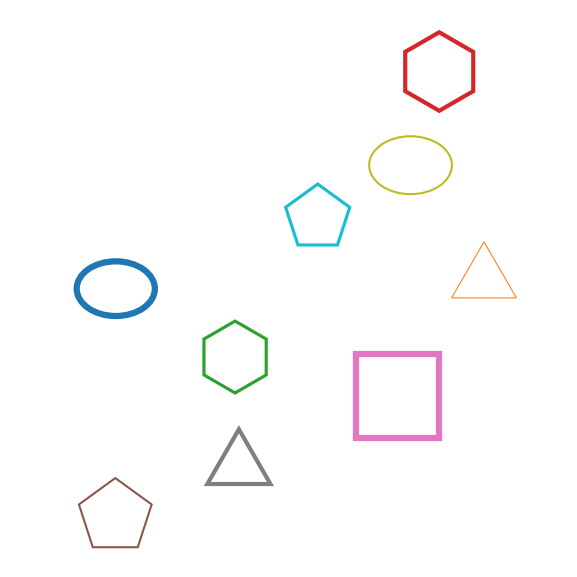[{"shape": "oval", "thickness": 3, "radius": 0.34, "center": [0.2, 0.499]}, {"shape": "triangle", "thickness": 0.5, "radius": 0.32, "center": [0.838, 0.516]}, {"shape": "hexagon", "thickness": 1.5, "radius": 0.31, "center": [0.407, 0.381]}, {"shape": "hexagon", "thickness": 2, "radius": 0.34, "center": [0.761, 0.875]}, {"shape": "pentagon", "thickness": 1, "radius": 0.33, "center": [0.2, 0.105]}, {"shape": "square", "thickness": 3, "radius": 0.36, "center": [0.688, 0.313]}, {"shape": "triangle", "thickness": 2, "radius": 0.32, "center": [0.414, 0.193]}, {"shape": "oval", "thickness": 1, "radius": 0.36, "center": [0.711, 0.713]}, {"shape": "pentagon", "thickness": 1.5, "radius": 0.29, "center": [0.55, 0.622]}]